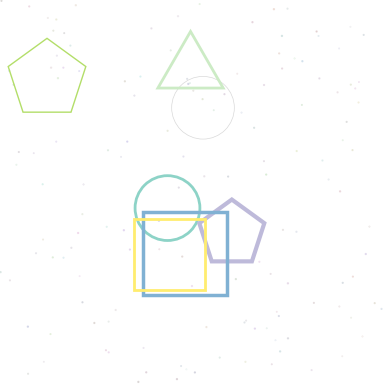[{"shape": "circle", "thickness": 2, "radius": 0.42, "center": [0.435, 0.46]}, {"shape": "pentagon", "thickness": 3, "radius": 0.44, "center": [0.602, 0.393]}, {"shape": "square", "thickness": 2.5, "radius": 0.54, "center": [0.481, 0.342]}, {"shape": "pentagon", "thickness": 1, "radius": 0.53, "center": [0.122, 0.794]}, {"shape": "circle", "thickness": 0.5, "radius": 0.41, "center": [0.527, 0.72]}, {"shape": "triangle", "thickness": 2, "radius": 0.49, "center": [0.495, 0.82]}, {"shape": "square", "thickness": 2, "radius": 0.46, "center": [0.44, 0.339]}]